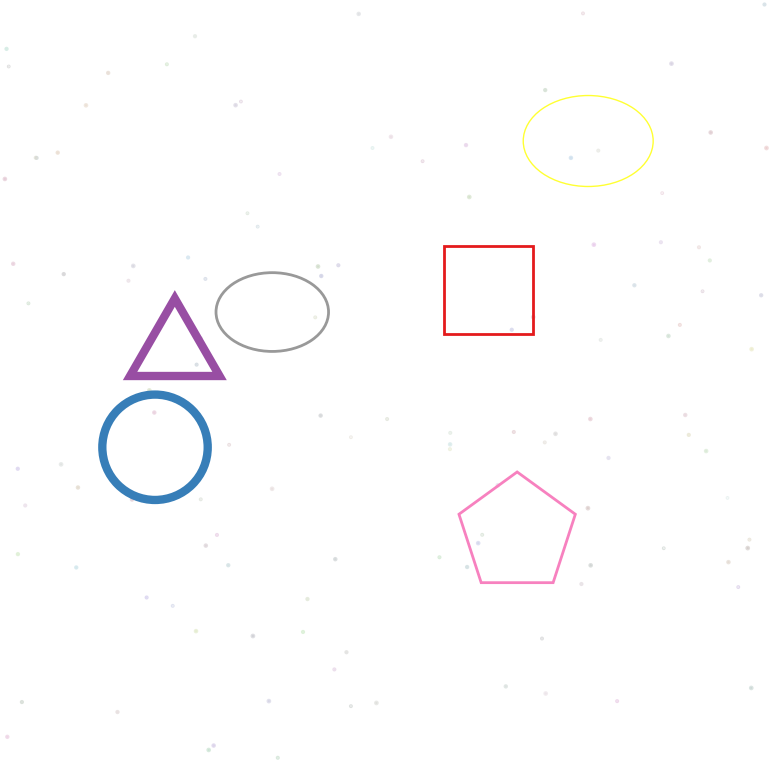[{"shape": "square", "thickness": 1, "radius": 0.29, "center": [0.634, 0.623]}, {"shape": "circle", "thickness": 3, "radius": 0.34, "center": [0.201, 0.419]}, {"shape": "triangle", "thickness": 3, "radius": 0.34, "center": [0.227, 0.545]}, {"shape": "oval", "thickness": 0.5, "radius": 0.42, "center": [0.764, 0.817]}, {"shape": "pentagon", "thickness": 1, "radius": 0.4, "center": [0.672, 0.308]}, {"shape": "oval", "thickness": 1, "radius": 0.37, "center": [0.354, 0.595]}]